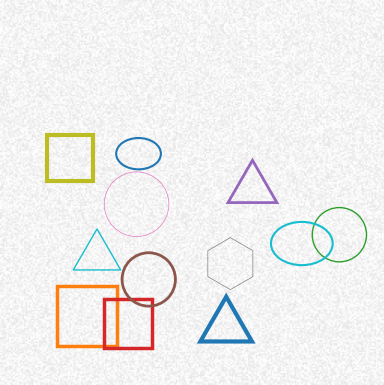[{"shape": "oval", "thickness": 1.5, "radius": 0.29, "center": [0.36, 0.601]}, {"shape": "triangle", "thickness": 3, "radius": 0.39, "center": [0.587, 0.152]}, {"shape": "square", "thickness": 2.5, "radius": 0.39, "center": [0.225, 0.18]}, {"shape": "circle", "thickness": 1, "radius": 0.35, "center": [0.881, 0.39]}, {"shape": "square", "thickness": 2.5, "radius": 0.31, "center": [0.332, 0.16]}, {"shape": "triangle", "thickness": 2, "radius": 0.37, "center": [0.656, 0.51]}, {"shape": "circle", "thickness": 2, "radius": 0.35, "center": [0.386, 0.274]}, {"shape": "circle", "thickness": 0.5, "radius": 0.42, "center": [0.355, 0.47]}, {"shape": "hexagon", "thickness": 0.5, "radius": 0.34, "center": [0.598, 0.315]}, {"shape": "square", "thickness": 3, "radius": 0.3, "center": [0.182, 0.589]}, {"shape": "triangle", "thickness": 1, "radius": 0.36, "center": [0.252, 0.334]}, {"shape": "oval", "thickness": 1.5, "radius": 0.4, "center": [0.784, 0.367]}]